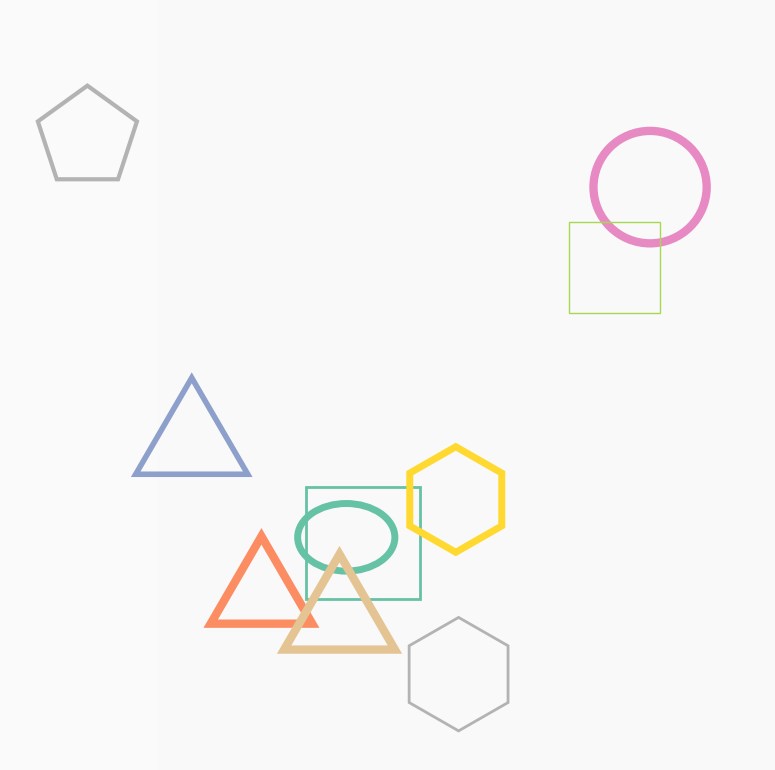[{"shape": "square", "thickness": 1, "radius": 0.37, "center": [0.468, 0.295]}, {"shape": "oval", "thickness": 2.5, "radius": 0.31, "center": [0.447, 0.302]}, {"shape": "triangle", "thickness": 3, "radius": 0.38, "center": [0.337, 0.228]}, {"shape": "triangle", "thickness": 2, "radius": 0.42, "center": [0.247, 0.426]}, {"shape": "circle", "thickness": 3, "radius": 0.37, "center": [0.839, 0.757]}, {"shape": "square", "thickness": 0.5, "radius": 0.29, "center": [0.793, 0.653]}, {"shape": "hexagon", "thickness": 2.5, "radius": 0.34, "center": [0.588, 0.351]}, {"shape": "triangle", "thickness": 3, "radius": 0.41, "center": [0.438, 0.198]}, {"shape": "hexagon", "thickness": 1, "radius": 0.37, "center": [0.592, 0.124]}, {"shape": "pentagon", "thickness": 1.5, "radius": 0.34, "center": [0.113, 0.822]}]